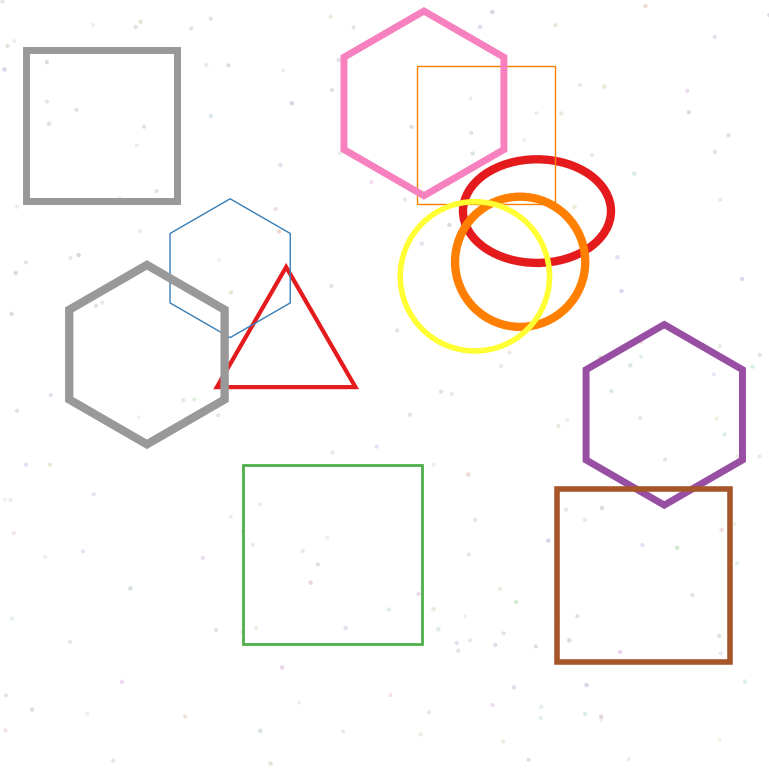[{"shape": "oval", "thickness": 3, "radius": 0.48, "center": [0.697, 0.726]}, {"shape": "triangle", "thickness": 1.5, "radius": 0.52, "center": [0.372, 0.549]}, {"shape": "hexagon", "thickness": 0.5, "radius": 0.45, "center": [0.299, 0.652]}, {"shape": "square", "thickness": 1, "radius": 0.58, "center": [0.432, 0.279]}, {"shape": "hexagon", "thickness": 2.5, "radius": 0.59, "center": [0.863, 0.461]}, {"shape": "square", "thickness": 0.5, "radius": 0.45, "center": [0.631, 0.825]}, {"shape": "circle", "thickness": 3, "radius": 0.42, "center": [0.676, 0.66]}, {"shape": "circle", "thickness": 2, "radius": 0.48, "center": [0.617, 0.641]}, {"shape": "square", "thickness": 2, "radius": 0.56, "center": [0.836, 0.252]}, {"shape": "hexagon", "thickness": 2.5, "radius": 0.6, "center": [0.551, 0.866]}, {"shape": "hexagon", "thickness": 3, "radius": 0.58, "center": [0.191, 0.539]}, {"shape": "square", "thickness": 2.5, "radius": 0.49, "center": [0.132, 0.836]}]